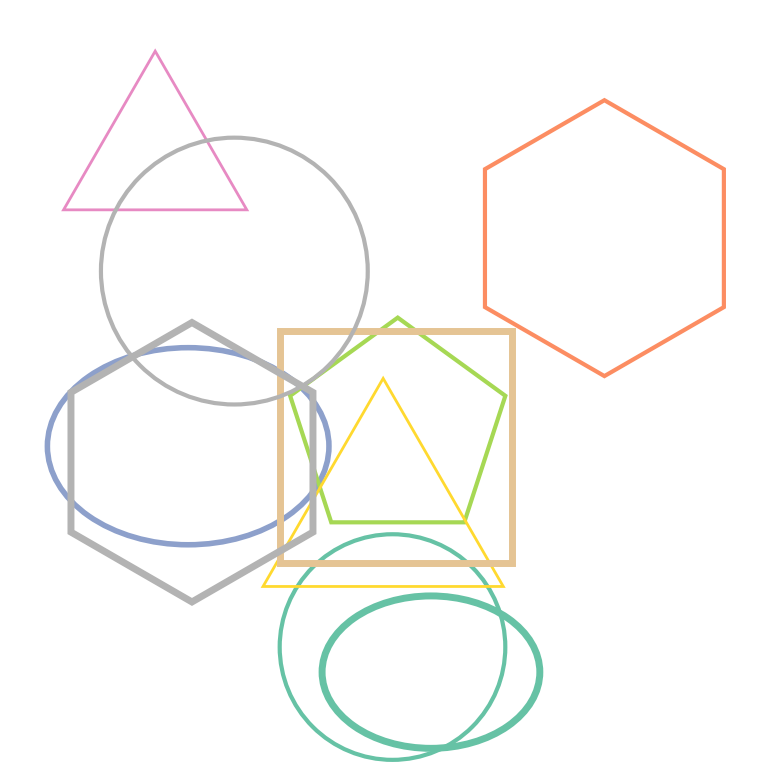[{"shape": "oval", "thickness": 2.5, "radius": 0.71, "center": [0.56, 0.127]}, {"shape": "circle", "thickness": 1.5, "radius": 0.73, "center": [0.51, 0.16]}, {"shape": "hexagon", "thickness": 1.5, "radius": 0.9, "center": [0.785, 0.691]}, {"shape": "oval", "thickness": 2, "radius": 0.91, "center": [0.244, 0.42]}, {"shape": "triangle", "thickness": 1, "radius": 0.69, "center": [0.202, 0.796]}, {"shape": "pentagon", "thickness": 1.5, "radius": 0.73, "center": [0.517, 0.441]}, {"shape": "triangle", "thickness": 1, "radius": 0.9, "center": [0.498, 0.328]}, {"shape": "square", "thickness": 2.5, "radius": 0.75, "center": [0.515, 0.419]}, {"shape": "hexagon", "thickness": 2.5, "radius": 0.91, "center": [0.249, 0.4]}, {"shape": "circle", "thickness": 1.5, "radius": 0.87, "center": [0.304, 0.648]}]